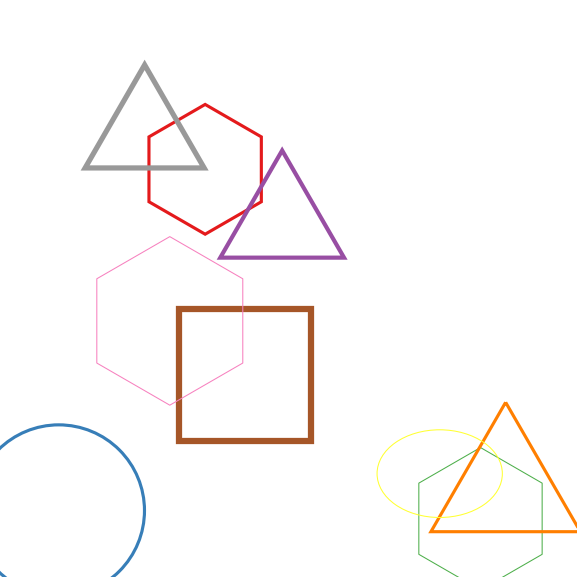[{"shape": "hexagon", "thickness": 1.5, "radius": 0.56, "center": [0.355, 0.706]}, {"shape": "circle", "thickness": 1.5, "radius": 0.74, "center": [0.102, 0.115]}, {"shape": "hexagon", "thickness": 0.5, "radius": 0.62, "center": [0.832, 0.101]}, {"shape": "triangle", "thickness": 2, "radius": 0.62, "center": [0.489, 0.615]}, {"shape": "triangle", "thickness": 1.5, "radius": 0.75, "center": [0.876, 0.153]}, {"shape": "oval", "thickness": 0.5, "radius": 0.54, "center": [0.761, 0.179]}, {"shape": "square", "thickness": 3, "radius": 0.57, "center": [0.425, 0.349]}, {"shape": "hexagon", "thickness": 0.5, "radius": 0.73, "center": [0.294, 0.443]}, {"shape": "triangle", "thickness": 2.5, "radius": 0.59, "center": [0.25, 0.768]}]